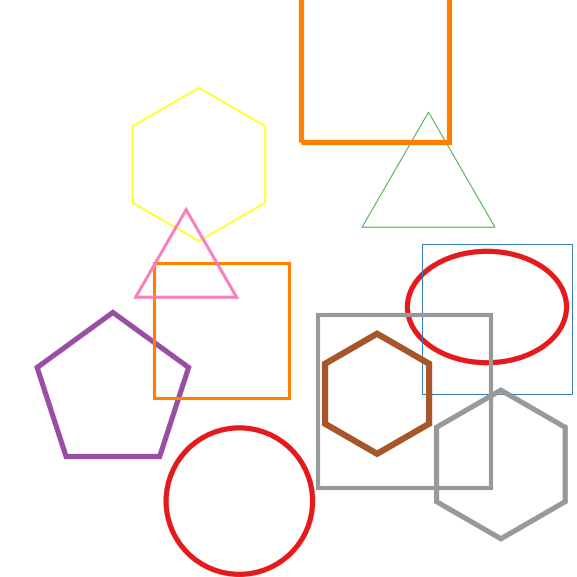[{"shape": "oval", "thickness": 2.5, "radius": 0.69, "center": [0.843, 0.468]}, {"shape": "circle", "thickness": 2.5, "radius": 0.63, "center": [0.414, 0.131]}, {"shape": "square", "thickness": 0.5, "radius": 0.65, "center": [0.861, 0.446]}, {"shape": "triangle", "thickness": 0.5, "radius": 0.66, "center": [0.742, 0.672]}, {"shape": "pentagon", "thickness": 2.5, "radius": 0.69, "center": [0.195, 0.32]}, {"shape": "square", "thickness": 1.5, "radius": 0.58, "center": [0.384, 0.427]}, {"shape": "square", "thickness": 2.5, "radius": 0.64, "center": [0.65, 0.881]}, {"shape": "hexagon", "thickness": 1, "radius": 0.66, "center": [0.344, 0.714]}, {"shape": "hexagon", "thickness": 3, "radius": 0.52, "center": [0.653, 0.317]}, {"shape": "triangle", "thickness": 1.5, "radius": 0.51, "center": [0.322, 0.535]}, {"shape": "square", "thickness": 2, "radius": 0.75, "center": [0.701, 0.304]}, {"shape": "hexagon", "thickness": 2.5, "radius": 0.64, "center": [0.867, 0.195]}]